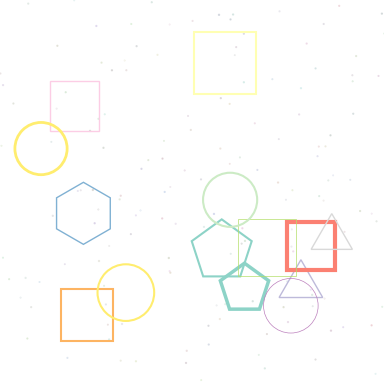[{"shape": "pentagon", "thickness": 1.5, "radius": 0.41, "center": [0.576, 0.348]}, {"shape": "pentagon", "thickness": 2.5, "radius": 0.33, "center": [0.635, 0.25]}, {"shape": "square", "thickness": 1.5, "radius": 0.4, "center": [0.585, 0.836]}, {"shape": "triangle", "thickness": 1, "radius": 0.33, "center": [0.782, 0.26]}, {"shape": "square", "thickness": 3, "radius": 0.31, "center": [0.807, 0.361]}, {"shape": "hexagon", "thickness": 1, "radius": 0.4, "center": [0.217, 0.446]}, {"shape": "square", "thickness": 1.5, "radius": 0.34, "center": [0.226, 0.182]}, {"shape": "square", "thickness": 0.5, "radius": 0.37, "center": [0.694, 0.358]}, {"shape": "square", "thickness": 1, "radius": 0.32, "center": [0.193, 0.725]}, {"shape": "triangle", "thickness": 1, "radius": 0.31, "center": [0.862, 0.383]}, {"shape": "circle", "thickness": 0.5, "radius": 0.35, "center": [0.755, 0.206]}, {"shape": "circle", "thickness": 1.5, "radius": 0.35, "center": [0.598, 0.481]}, {"shape": "circle", "thickness": 2, "radius": 0.34, "center": [0.107, 0.614]}, {"shape": "circle", "thickness": 1.5, "radius": 0.37, "center": [0.327, 0.24]}]